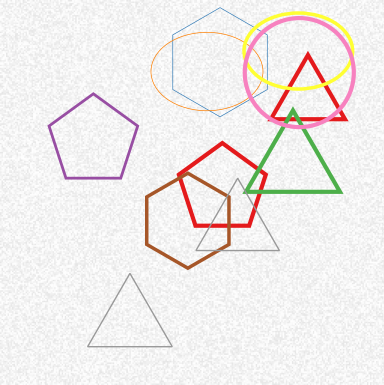[{"shape": "triangle", "thickness": 3, "radius": 0.56, "center": [0.8, 0.746]}, {"shape": "pentagon", "thickness": 3, "radius": 0.59, "center": [0.577, 0.51]}, {"shape": "hexagon", "thickness": 0.5, "radius": 0.71, "center": [0.572, 0.838]}, {"shape": "triangle", "thickness": 3, "radius": 0.7, "center": [0.761, 0.572]}, {"shape": "pentagon", "thickness": 2, "radius": 0.61, "center": [0.242, 0.635]}, {"shape": "oval", "thickness": 0.5, "radius": 0.73, "center": [0.538, 0.814]}, {"shape": "oval", "thickness": 2.5, "radius": 0.71, "center": [0.775, 0.867]}, {"shape": "hexagon", "thickness": 2.5, "radius": 0.62, "center": [0.488, 0.427]}, {"shape": "circle", "thickness": 3, "radius": 0.71, "center": [0.777, 0.811]}, {"shape": "triangle", "thickness": 1, "radius": 0.63, "center": [0.337, 0.163]}, {"shape": "triangle", "thickness": 1, "radius": 0.63, "center": [0.617, 0.412]}]